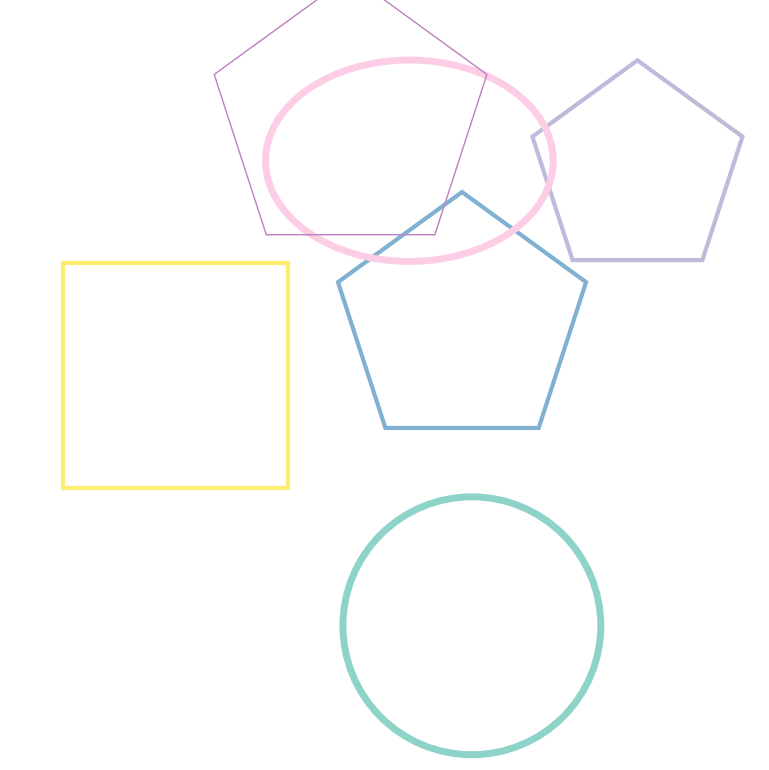[{"shape": "circle", "thickness": 2.5, "radius": 0.84, "center": [0.613, 0.187]}, {"shape": "pentagon", "thickness": 1.5, "radius": 0.72, "center": [0.828, 0.778]}, {"shape": "pentagon", "thickness": 1.5, "radius": 0.85, "center": [0.6, 0.581]}, {"shape": "oval", "thickness": 2.5, "radius": 0.93, "center": [0.532, 0.791]}, {"shape": "pentagon", "thickness": 0.5, "radius": 0.93, "center": [0.455, 0.846]}, {"shape": "square", "thickness": 1.5, "radius": 0.73, "center": [0.228, 0.512]}]